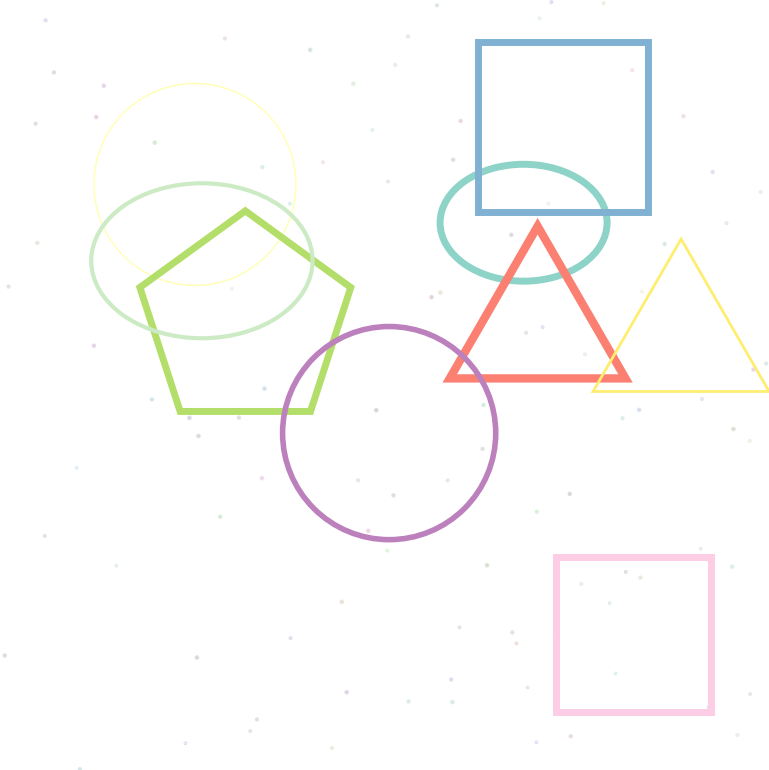[{"shape": "oval", "thickness": 2.5, "radius": 0.54, "center": [0.68, 0.711]}, {"shape": "circle", "thickness": 0.5, "radius": 0.66, "center": [0.253, 0.76]}, {"shape": "triangle", "thickness": 3, "radius": 0.66, "center": [0.698, 0.574]}, {"shape": "square", "thickness": 2.5, "radius": 0.55, "center": [0.731, 0.835]}, {"shape": "pentagon", "thickness": 2.5, "radius": 0.72, "center": [0.319, 0.582]}, {"shape": "square", "thickness": 2.5, "radius": 0.5, "center": [0.822, 0.176]}, {"shape": "circle", "thickness": 2, "radius": 0.69, "center": [0.505, 0.438]}, {"shape": "oval", "thickness": 1.5, "radius": 0.72, "center": [0.262, 0.661]}, {"shape": "triangle", "thickness": 1, "radius": 0.66, "center": [0.885, 0.558]}]